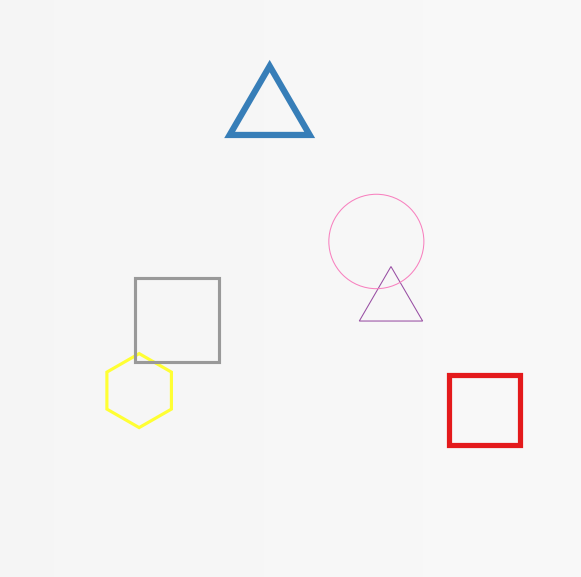[{"shape": "square", "thickness": 2.5, "radius": 0.31, "center": [0.833, 0.29]}, {"shape": "triangle", "thickness": 3, "radius": 0.4, "center": [0.464, 0.805]}, {"shape": "triangle", "thickness": 0.5, "radius": 0.31, "center": [0.673, 0.475]}, {"shape": "hexagon", "thickness": 1.5, "radius": 0.32, "center": [0.239, 0.323]}, {"shape": "circle", "thickness": 0.5, "radius": 0.41, "center": [0.647, 0.581]}, {"shape": "square", "thickness": 1.5, "radius": 0.36, "center": [0.305, 0.446]}]